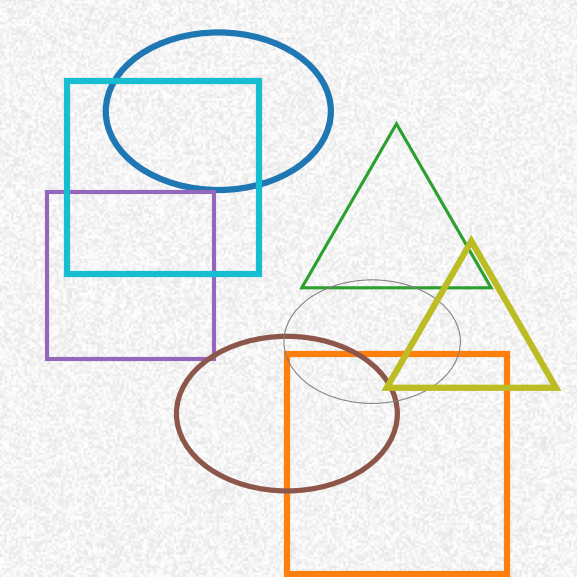[{"shape": "oval", "thickness": 3, "radius": 0.97, "center": [0.378, 0.807]}, {"shape": "square", "thickness": 3, "radius": 0.95, "center": [0.688, 0.196]}, {"shape": "triangle", "thickness": 1.5, "radius": 0.95, "center": [0.686, 0.595]}, {"shape": "square", "thickness": 2, "radius": 0.72, "center": [0.226, 0.522]}, {"shape": "oval", "thickness": 2.5, "radius": 0.96, "center": [0.497, 0.283]}, {"shape": "oval", "thickness": 0.5, "radius": 0.76, "center": [0.644, 0.408]}, {"shape": "triangle", "thickness": 3, "radius": 0.85, "center": [0.816, 0.412]}, {"shape": "square", "thickness": 3, "radius": 0.83, "center": [0.282, 0.692]}]